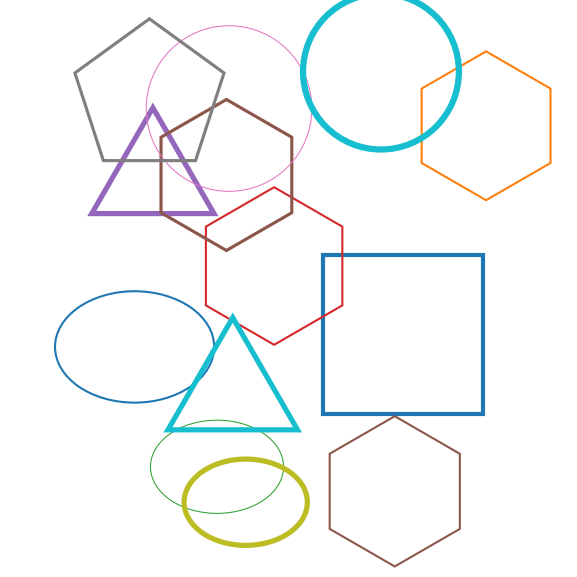[{"shape": "oval", "thickness": 1, "radius": 0.69, "center": [0.233, 0.398]}, {"shape": "square", "thickness": 2, "radius": 0.69, "center": [0.698, 0.42]}, {"shape": "hexagon", "thickness": 1, "radius": 0.64, "center": [0.842, 0.781]}, {"shape": "oval", "thickness": 0.5, "radius": 0.58, "center": [0.376, 0.191]}, {"shape": "hexagon", "thickness": 1, "radius": 0.68, "center": [0.475, 0.539]}, {"shape": "triangle", "thickness": 2.5, "radius": 0.61, "center": [0.265, 0.69]}, {"shape": "hexagon", "thickness": 1.5, "radius": 0.65, "center": [0.392, 0.696]}, {"shape": "hexagon", "thickness": 1, "radius": 0.65, "center": [0.684, 0.148]}, {"shape": "circle", "thickness": 0.5, "radius": 0.72, "center": [0.397, 0.811]}, {"shape": "pentagon", "thickness": 1.5, "radius": 0.68, "center": [0.259, 0.831]}, {"shape": "oval", "thickness": 2.5, "radius": 0.53, "center": [0.426, 0.129]}, {"shape": "circle", "thickness": 3, "radius": 0.67, "center": [0.66, 0.875]}, {"shape": "triangle", "thickness": 2.5, "radius": 0.65, "center": [0.403, 0.32]}]